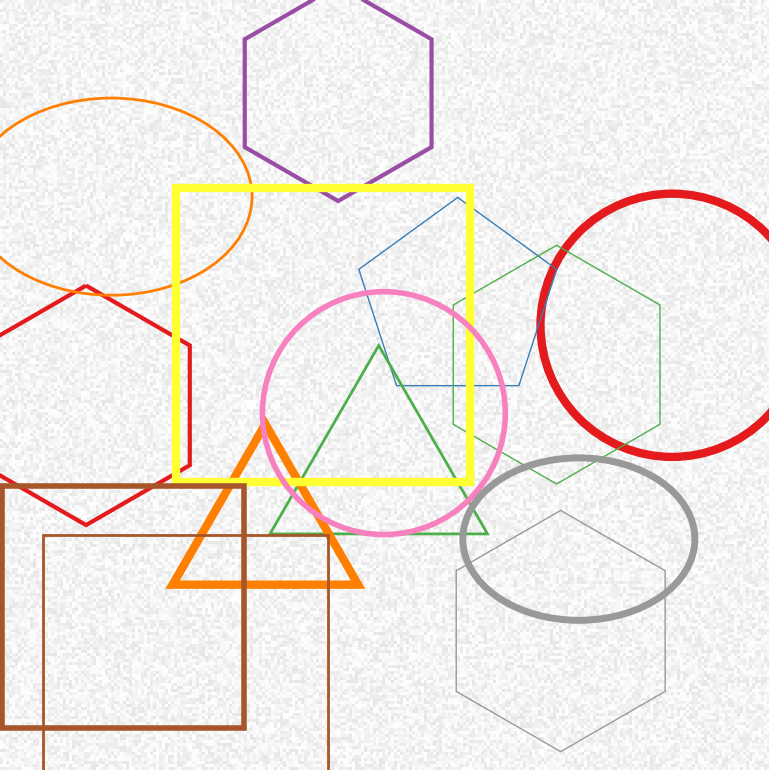[{"shape": "circle", "thickness": 3, "radius": 0.85, "center": [0.873, 0.578]}, {"shape": "hexagon", "thickness": 1.5, "radius": 0.78, "center": [0.112, 0.474]}, {"shape": "pentagon", "thickness": 0.5, "radius": 0.68, "center": [0.594, 0.608]}, {"shape": "hexagon", "thickness": 0.5, "radius": 0.77, "center": [0.723, 0.526]}, {"shape": "triangle", "thickness": 1, "radius": 0.82, "center": [0.492, 0.388]}, {"shape": "hexagon", "thickness": 1.5, "radius": 0.7, "center": [0.439, 0.879]}, {"shape": "oval", "thickness": 1, "radius": 0.91, "center": [0.144, 0.745]}, {"shape": "triangle", "thickness": 3, "radius": 0.7, "center": [0.345, 0.31]}, {"shape": "square", "thickness": 3, "radius": 0.96, "center": [0.419, 0.565]}, {"shape": "square", "thickness": 1, "radius": 0.93, "center": [0.241, 0.12]}, {"shape": "square", "thickness": 2, "radius": 0.79, "center": [0.16, 0.212]}, {"shape": "circle", "thickness": 2, "radius": 0.79, "center": [0.499, 0.463]}, {"shape": "hexagon", "thickness": 0.5, "radius": 0.78, "center": [0.728, 0.18]}, {"shape": "oval", "thickness": 2.5, "radius": 0.75, "center": [0.752, 0.3]}]